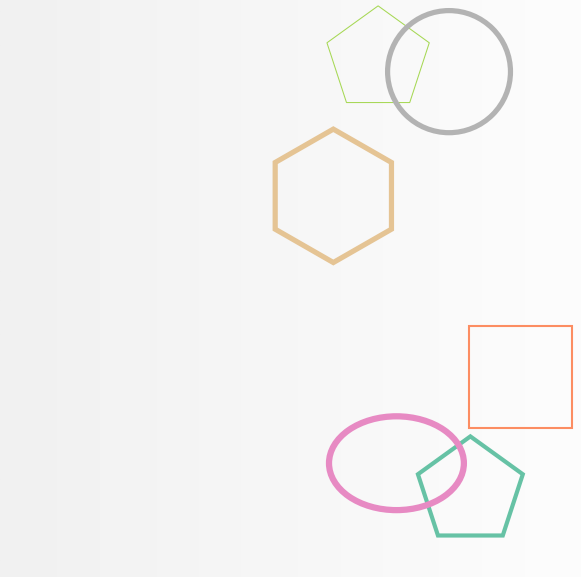[{"shape": "pentagon", "thickness": 2, "radius": 0.47, "center": [0.809, 0.149]}, {"shape": "square", "thickness": 1, "radius": 0.44, "center": [0.896, 0.346]}, {"shape": "oval", "thickness": 3, "radius": 0.58, "center": [0.682, 0.197]}, {"shape": "pentagon", "thickness": 0.5, "radius": 0.46, "center": [0.651, 0.896]}, {"shape": "hexagon", "thickness": 2.5, "radius": 0.58, "center": [0.573, 0.66]}, {"shape": "circle", "thickness": 2.5, "radius": 0.53, "center": [0.773, 0.875]}]